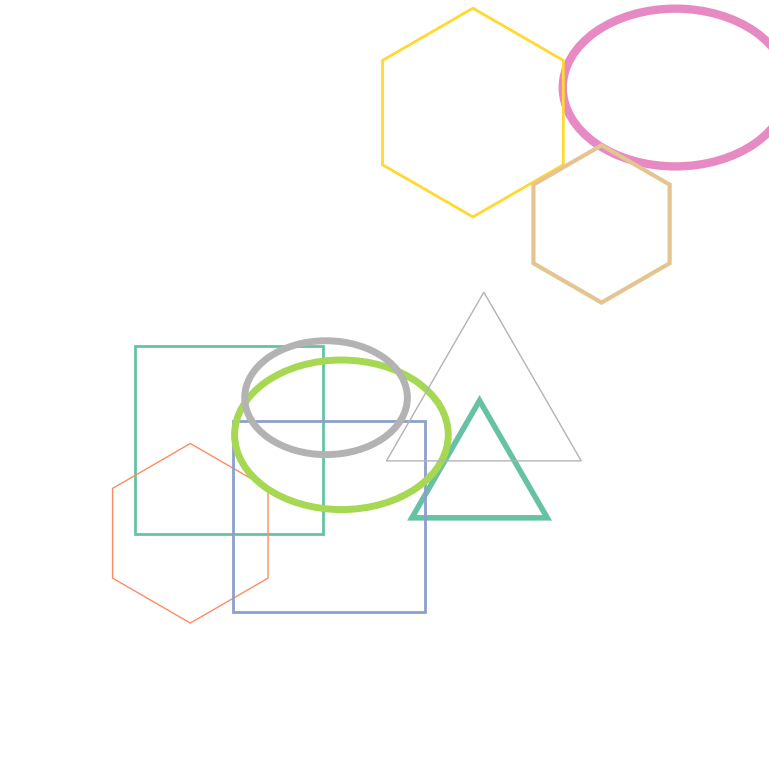[{"shape": "square", "thickness": 1, "radius": 0.61, "center": [0.297, 0.429]}, {"shape": "triangle", "thickness": 2, "radius": 0.51, "center": [0.623, 0.378]}, {"shape": "hexagon", "thickness": 0.5, "radius": 0.58, "center": [0.247, 0.307]}, {"shape": "square", "thickness": 1, "radius": 0.62, "center": [0.428, 0.329]}, {"shape": "oval", "thickness": 3, "radius": 0.73, "center": [0.877, 0.886]}, {"shape": "oval", "thickness": 2.5, "radius": 0.69, "center": [0.443, 0.435]}, {"shape": "hexagon", "thickness": 1, "radius": 0.68, "center": [0.614, 0.854]}, {"shape": "hexagon", "thickness": 1.5, "radius": 0.51, "center": [0.781, 0.709]}, {"shape": "triangle", "thickness": 0.5, "radius": 0.73, "center": [0.628, 0.474]}, {"shape": "oval", "thickness": 2.5, "radius": 0.53, "center": [0.423, 0.484]}]